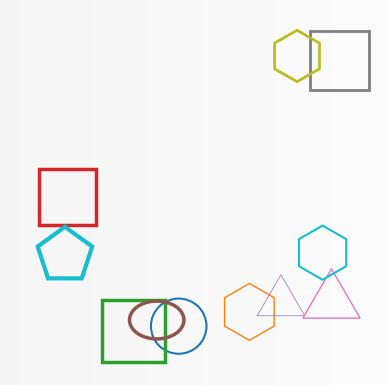[{"shape": "circle", "thickness": 1.5, "radius": 0.36, "center": [0.461, 0.153]}, {"shape": "hexagon", "thickness": 1, "radius": 0.37, "center": [0.644, 0.19]}, {"shape": "square", "thickness": 2.5, "radius": 0.4, "center": [0.345, 0.14]}, {"shape": "square", "thickness": 2.5, "radius": 0.37, "center": [0.173, 0.489]}, {"shape": "triangle", "thickness": 0.5, "radius": 0.35, "center": [0.725, 0.215]}, {"shape": "oval", "thickness": 2.5, "radius": 0.35, "center": [0.404, 0.169]}, {"shape": "triangle", "thickness": 1, "radius": 0.43, "center": [0.855, 0.216]}, {"shape": "square", "thickness": 2, "radius": 0.38, "center": [0.876, 0.843]}, {"shape": "hexagon", "thickness": 2, "radius": 0.33, "center": [0.767, 0.855]}, {"shape": "hexagon", "thickness": 1.5, "radius": 0.35, "center": [0.832, 0.344]}, {"shape": "pentagon", "thickness": 3, "radius": 0.37, "center": [0.168, 0.337]}]